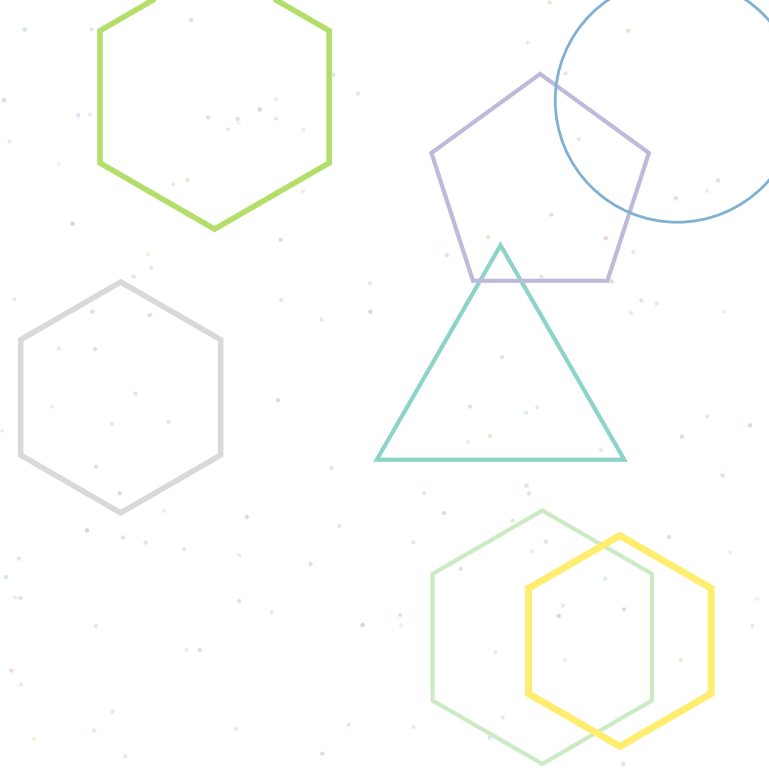[{"shape": "triangle", "thickness": 1.5, "radius": 0.93, "center": [0.65, 0.496]}, {"shape": "pentagon", "thickness": 1.5, "radius": 0.74, "center": [0.702, 0.755]}, {"shape": "circle", "thickness": 1, "radius": 0.79, "center": [0.879, 0.87]}, {"shape": "hexagon", "thickness": 2, "radius": 0.86, "center": [0.279, 0.874]}, {"shape": "hexagon", "thickness": 2, "radius": 0.75, "center": [0.157, 0.484]}, {"shape": "hexagon", "thickness": 1.5, "radius": 0.82, "center": [0.704, 0.172]}, {"shape": "hexagon", "thickness": 2.5, "radius": 0.68, "center": [0.805, 0.168]}]